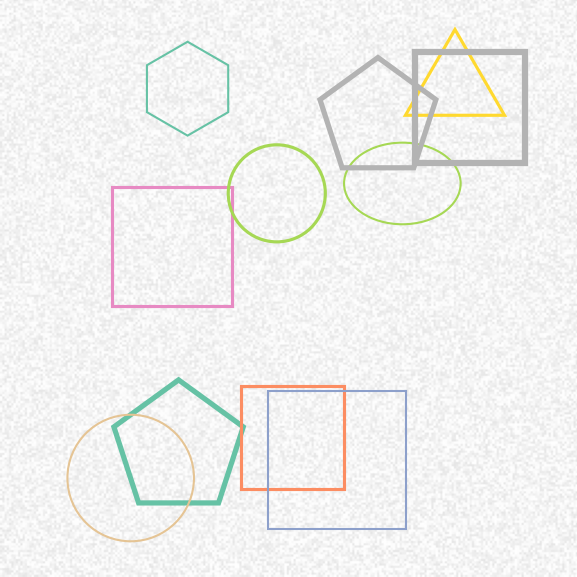[{"shape": "pentagon", "thickness": 2.5, "radius": 0.59, "center": [0.309, 0.224]}, {"shape": "hexagon", "thickness": 1, "radius": 0.41, "center": [0.325, 0.846]}, {"shape": "square", "thickness": 1.5, "radius": 0.45, "center": [0.507, 0.242]}, {"shape": "square", "thickness": 1, "radius": 0.6, "center": [0.584, 0.202]}, {"shape": "square", "thickness": 1.5, "radius": 0.52, "center": [0.298, 0.572]}, {"shape": "oval", "thickness": 1, "radius": 0.5, "center": [0.697, 0.681]}, {"shape": "circle", "thickness": 1.5, "radius": 0.42, "center": [0.479, 0.664]}, {"shape": "triangle", "thickness": 1.5, "radius": 0.5, "center": [0.788, 0.849]}, {"shape": "circle", "thickness": 1, "radius": 0.55, "center": [0.226, 0.171]}, {"shape": "square", "thickness": 3, "radius": 0.48, "center": [0.814, 0.813]}, {"shape": "pentagon", "thickness": 2.5, "radius": 0.53, "center": [0.654, 0.794]}]